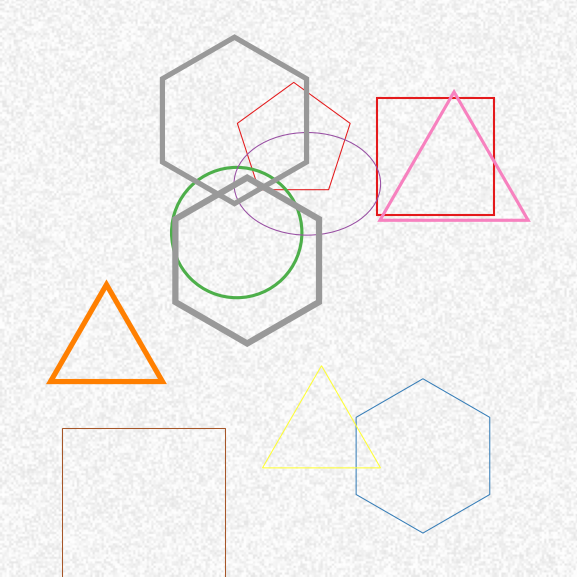[{"shape": "pentagon", "thickness": 0.5, "radius": 0.51, "center": [0.509, 0.754]}, {"shape": "square", "thickness": 1, "radius": 0.51, "center": [0.754, 0.728]}, {"shape": "hexagon", "thickness": 0.5, "radius": 0.67, "center": [0.732, 0.21]}, {"shape": "circle", "thickness": 1.5, "radius": 0.56, "center": [0.41, 0.596]}, {"shape": "oval", "thickness": 0.5, "radius": 0.63, "center": [0.532, 0.681]}, {"shape": "triangle", "thickness": 2.5, "radius": 0.56, "center": [0.184, 0.394]}, {"shape": "triangle", "thickness": 0.5, "radius": 0.59, "center": [0.557, 0.248]}, {"shape": "square", "thickness": 0.5, "radius": 0.71, "center": [0.248, 0.117]}, {"shape": "triangle", "thickness": 1.5, "radius": 0.74, "center": [0.786, 0.692]}, {"shape": "hexagon", "thickness": 3, "radius": 0.72, "center": [0.428, 0.548]}, {"shape": "hexagon", "thickness": 2.5, "radius": 0.72, "center": [0.406, 0.791]}]